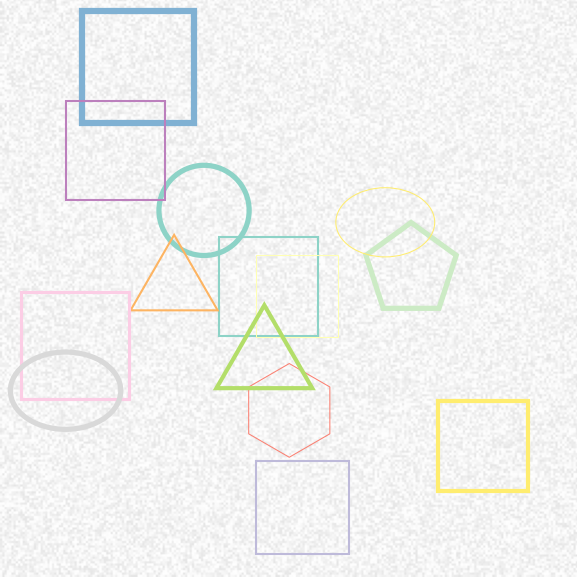[{"shape": "square", "thickness": 1, "radius": 0.43, "center": [0.465, 0.503]}, {"shape": "circle", "thickness": 2.5, "radius": 0.39, "center": [0.353, 0.635]}, {"shape": "square", "thickness": 0.5, "radius": 0.36, "center": [0.514, 0.487]}, {"shape": "square", "thickness": 1, "radius": 0.4, "center": [0.523, 0.12]}, {"shape": "hexagon", "thickness": 0.5, "radius": 0.41, "center": [0.501, 0.288]}, {"shape": "square", "thickness": 3, "radius": 0.48, "center": [0.238, 0.883]}, {"shape": "triangle", "thickness": 1, "radius": 0.44, "center": [0.301, 0.505]}, {"shape": "triangle", "thickness": 2, "radius": 0.48, "center": [0.458, 0.375]}, {"shape": "square", "thickness": 1.5, "radius": 0.47, "center": [0.13, 0.401]}, {"shape": "oval", "thickness": 2.5, "radius": 0.48, "center": [0.114, 0.323]}, {"shape": "square", "thickness": 1, "radius": 0.43, "center": [0.2, 0.739]}, {"shape": "pentagon", "thickness": 2.5, "radius": 0.41, "center": [0.712, 0.532]}, {"shape": "square", "thickness": 2, "radius": 0.39, "center": [0.836, 0.227]}, {"shape": "oval", "thickness": 0.5, "radius": 0.43, "center": [0.667, 0.614]}]